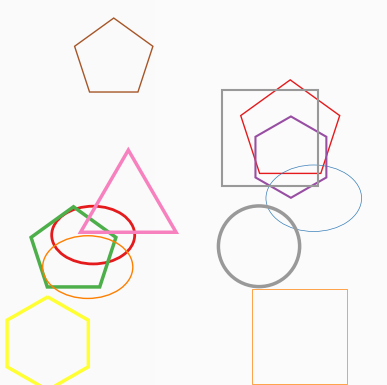[{"shape": "pentagon", "thickness": 1, "radius": 0.67, "center": [0.749, 0.658]}, {"shape": "oval", "thickness": 2, "radius": 0.54, "center": [0.24, 0.389]}, {"shape": "oval", "thickness": 0.5, "radius": 0.62, "center": [0.81, 0.485]}, {"shape": "pentagon", "thickness": 2.5, "radius": 0.58, "center": [0.19, 0.348]}, {"shape": "hexagon", "thickness": 1.5, "radius": 0.53, "center": [0.751, 0.592]}, {"shape": "square", "thickness": 0.5, "radius": 0.61, "center": [0.773, 0.126]}, {"shape": "oval", "thickness": 1, "radius": 0.58, "center": [0.226, 0.306]}, {"shape": "hexagon", "thickness": 2.5, "radius": 0.61, "center": [0.123, 0.108]}, {"shape": "pentagon", "thickness": 1, "radius": 0.53, "center": [0.294, 0.847]}, {"shape": "triangle", "thickness": 2.5, "radius": 0.71, "center": [0.331, 0.468]}, {"shape": "square", "thickness": 1.5, "radius": 0.62, "center": [0.696, 0.641]}, {"shape": "circle", "thickness": 2.5, "radius": 0.52, "center": [0.668, 0.36]}]